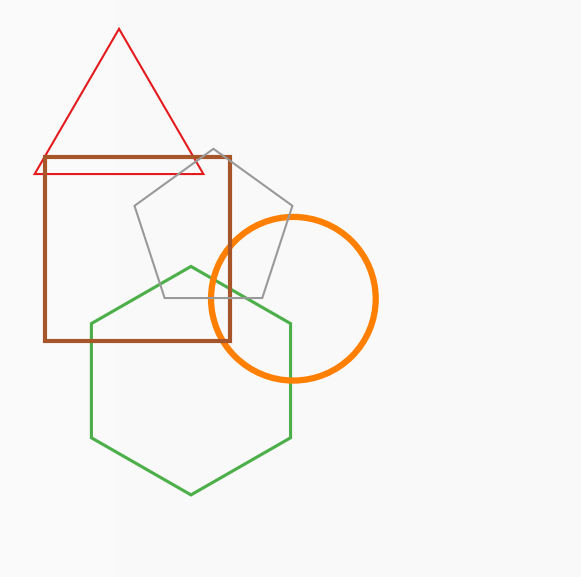[{"shape": "triangle", "thickness": 1, "radius": 0.84, "center": [0.205, 0.782]}, {"shape": "hexagon", "thickness": 1.5, "radius": 0.99, "center": [0.329, 0.34]}, {"shape": "circle", "thickness": 3, "radius": 0.71, "center": [0.505, 0.482]}, {"shape": "square", "thickness": 2, "radius": 0.8, "center": [0.236, 0.568]}, {"shape": "pentagon", "thickness": 1, "radius": 0.71, "center": [0.367, 0.599]}]